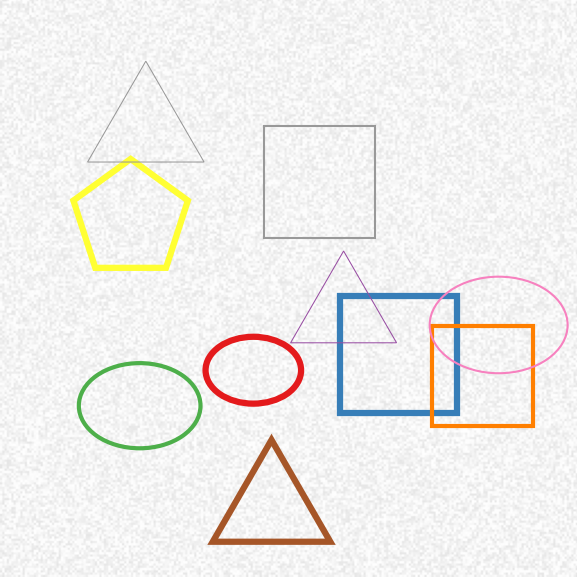[{"shape": "oval", "thickness": 3, "radius": 0.41, "center": [0.439, 0.358]}, {"shape": "square", "thickness": 3, "radius": 0.51, "center": [0.69, 0.386]}, {"shape": "oval", "thickness": 2, "radius": 0.53, "center": [0.242, 0.297]}, {"shape": "triangle", "thickness": 0.5, "radius": 0.53, "center": [0.595, 0.459]}, {"shape": "square", "thickness": 2, "radius": 0.43, "center": [0.835, 0.348]}, {"shape": "pentagon", "thickness": 3, "radius": 0.52, "center": [0.226, 0.62]}, {"shape": "triangle", "thickness": 3, "radius": 0.59, "center": [0.47, 0.12]}, {"shape": "oval", "thickness": 1, "radius": 0.6, "center": [0.863, 0.436]}, {"shape": "square", "thickness": 1, "radius": 0.48, "center": [0.553, 0.684]}, {"shape": "triangle", "thickness": 0.5, "radius": 0.58, "center": [0.252, 0.777]}]